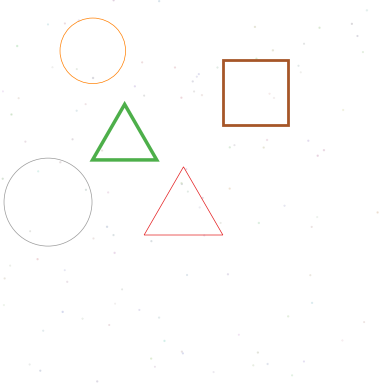[{"shape": "triangle", "thickness": 0.5, "radius": 0.59, "center": [0.477, 0.449]}, {"shape": "triangle", "thickness": 2.5, "radius": 0.48, "center": [0.324, 0.633]}, {"shape": "circle", "thickness": 0.5, "radius": 0.43, "center": [0.241, 0.868]}, {"shape": "square", "thickness": 2, "radius": 0.42, "center": [0.663, 0.759]}, {"shape": "circle", "thickness": 0.5, "radius": 0.57, "center": [0.125, 0.475]}]